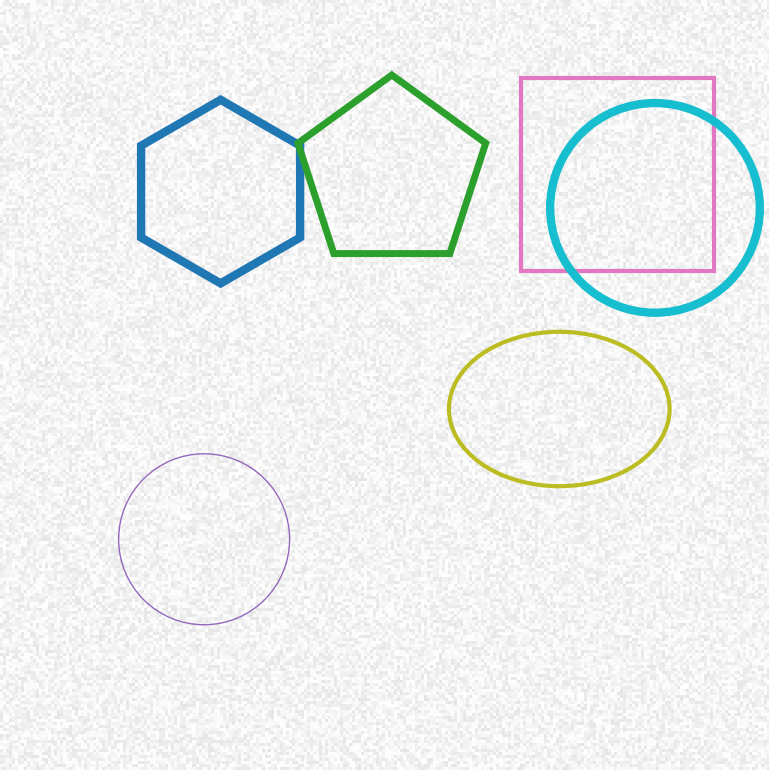[{"shape": "hexagon", "thickness": 3, "radius": 0.6, "center": [0.287, 0.751]}, {"shape": "pentagon", "thickness": 2.5, "radius": 0.64, "center": [0.509, 0.774]}, {"shape": "circle", "thickness": 0.5, "radius": 0.56, "center": [0.265, 0.3]}, {"shape": "square", "thickness": 1.5, "radius": 0.63, "center": [0.802, 0.773]}, {"shape": "oval", "thickness": 1.5, "radius": 0.72, "center": [0.726, 0.469]}, {"shape": "circle", "thickness": 3, "radius": 0.68, "center": [0.851, 0.73]}]